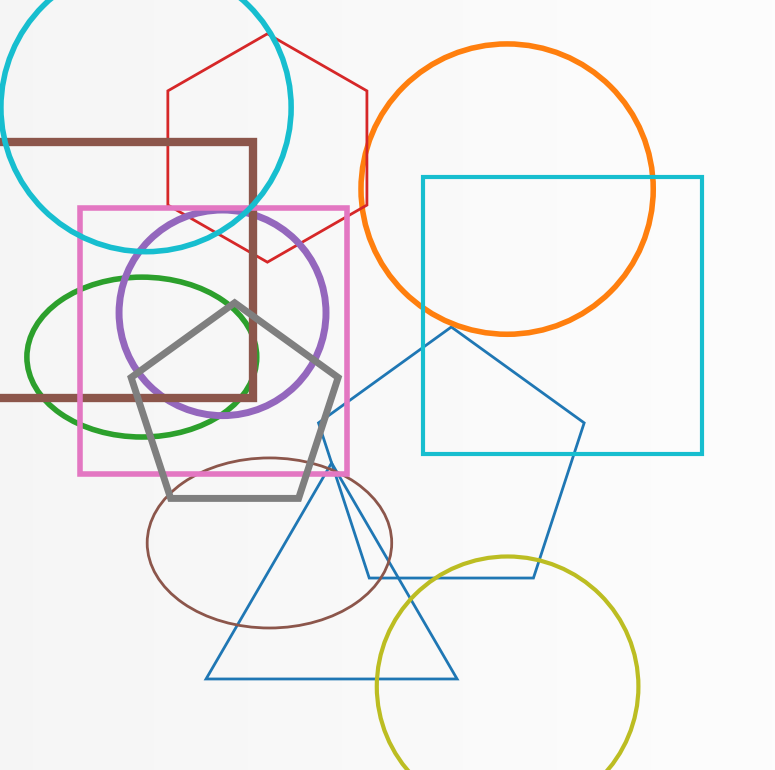[{"shape": "pentagon", "thickness": 1, "radius": 0.9, "center": [0.582, 0.395]}, {"shape": "triangle", "thickness": 1, "radius": 0.94, "center": [0.428, 0.212]}, {"shape": "circle", "thickness": 2, "radius": 0.94, "center": [0.654, 0.754]}, {"shape": "oval", "thickness": 2, "radius": 0.74, "center": [0.183, 0.536]}, {"shape": "hexagon", "thickness": 1, "radius": 0.74, "center": [0.345, 0.808]}, {"shape": "circle", "thickness": 2.5, "radius": 0.67, "center": [0.287, 0.594]}, {"shape": "oval", "thickness": 1, "radius": 0.79, "center": [0.348, 0.295]}, {"shape": "square", "thickness": 3, "radius": 0.83, "center": [0.159, 0.649]}, {"shape": "square", "thickness": 2, "radius": 0.86, "center": [0.276, 0.557]}, {"shape": "pentagon", "thickness": 2.5, "radius": 0.7, "center": [0.303, 0.466]}, {"shape": "circle", "thickness": 1.5, "radius": 0.84, "center": [0.655, 0.108]}, {"shape": "square", "thickness": 1.5, "radius": 0.9, "center": [0.725, 0.59]}, {"shape": "circle", "thickness": 2, "radius": 0.94, "center": [0.188, 0.86]}]